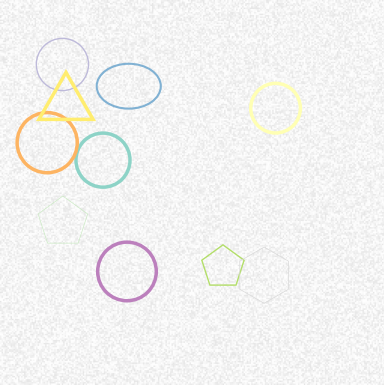[{"shape": "circle", "thickness": 2.5, "radius": 0.35, "center": [0.267, 0.584]}, {"shape": "circle", "thickness": 2.5, "radius": 0.32, "center": [0.716, 0.719]}, {"shape": "circle", "thickness": 1, "radius": 0.34, "center": [0.162, 0.833]}, {"shape": "oval", "thickness": 1.5, "radius": 0.42, "center": [0.334, 0.776]}, {"shape": "circle", "thickness": 2.5, "radius": 0.39, "center": [0.123, 0.629]}, {"shape": "pentagon", "thickness": 1, "radius": 0.29, "center": [0.579, 0.306]}, {"shape": "hexagon", "thickness": 0.5, "radius": 0.36, "center": [0.686, 0.285]}, {"shape": "circle", "thickness": 2.5, "radius": 0.38, "center": [0.33, 0.295]}, {"shape": "pentagon", "thickness": 0.5, "radius": 0.34, "center": [0.163, 0.423]}, {"shape": "triangle", "thickness": 2.5, "radius": 0.41, "center": [0.171, 0.731]}]